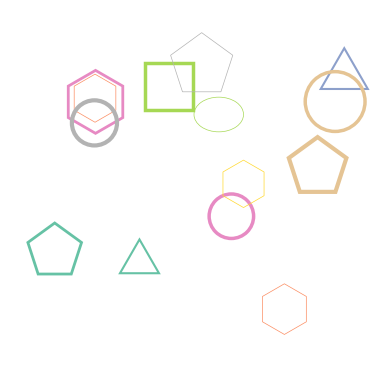[{"shape": "triangle", "thickness": 1.5, "radius": 0.29, "center": [0.362, 0.32]}, {"shape": "pentagon", "thickness": 2, "radius": 0.37, "center": [0.142, 0.347]}, {"shape": "hexagon", "thickness": 0.5, "radius": 0.33, "center": [0.739, 0.197]}, {"shape": "hexagon", "thickness": 0.5, "radius": 0.31, "center": [0.247, 0.745]}, {"shape": "triangle", "thickness": 1.5, "radius": 0.35, "center": [0.894, 0.804]}, {"shape": "circle", "thickness": 2.5, "radius": 0.29, "center": [0.601, 0.438]}, {"shape": "hexagon", "thickness": 2, "radius": 0.41, "center": [0.248, 0.735]}, {"shape": "oval", "thickness": 0.5, "radius": 0.32, "center": [0.568, 0.703]}, {"shape": "square", "thickness": 2.5, "radius": 0.31, "center": [0.439, 0.775]}, {"shape": "hexagon", "thickness": 0.5, "radius": 0.31, "center": [0.632, 0.522]}, {"shape": "pentagon", "thickness": 3, "radius": 0.39, "center": [0.825, 0.565]}, {"shape": "circle", "thickness": 2.5, "radius": 0.39, "center": [0.87, 0.736]}, {"shape": "circle", "thickness": 3, "radius": 0.29, "center": [0.245, 0.681]}, {"shape": "pentagon", "thickness": 0.5, "radius": 0.42, "center": [0.524, 0.83]}]